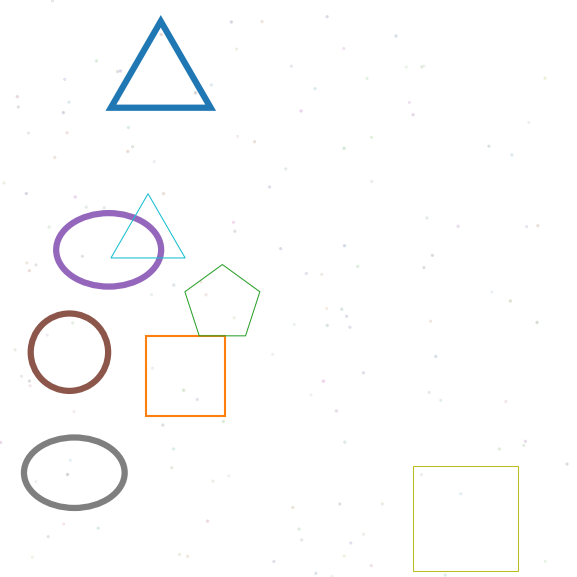[{"shape": "triangle", "thickness": 3, "radius": 0.5, "center": [0.278, 0.862]}, {"shape": "square", "thickness": 1, "radius": 0.34, "center": [0.322, 0.348]}, {"shape": "pentagon", "thickness": 0.5, "radius": 0.34, "center": [0.385, 0.473]}, {"shape": "oval", "thickness": 3, "radius": 0.45, "center": [0.188, 0.566]}, {"shape": "circle", "thickness": 3, "radius": 0.34, "center": [0.12, 0.389]}, {"shape": "oval", "thickness": 3, "radius": 0.44, "center": [0.129, 0.181]}, {"shape": "square", "thickness": 0.5, "radius": 0.45, "center": [0.805, 0.102]}, {"shape": "triangle", "thickness": 0.5, "radius": 0.37, "center": [0.256, 0.59]}]